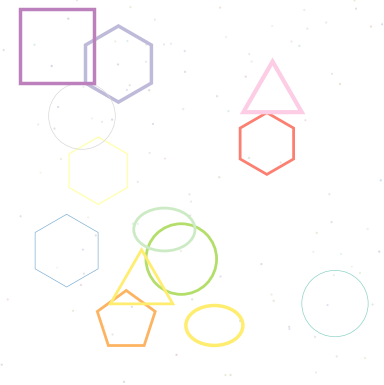[{"shape": "circle", "thickness": 0.5, "radius": 0.43, "center": [0.87, 0.212]}, {"shape": "hexagon", "thickness": 1, "radius": 0.44, "center": [0.255, 0.557]}, {"shape": "hexagon", "thickness": 2.5, "radius": 0.49, "center": [0.308, 0.834]}, {"shape": "hexagon", "thickness": 2, "radius": 0.4, "center": [0.693, 0.627]}, {"shape": "hexagon", "thickness": 0.5, "radius": 0.47, "center": [0.173, 0.349]}, {"shape": "pentagon", "thickness": 2, "radius": 0.4, "center": [0.328, 0.167]}, {"shape": "circle", "thickness": 2, "radius": 0.46, "center": [0.471, 0.327]}, {"shape": "triangle", "thickness": 3, "radius": 0.44, "center": [0.708, 0.752]}, {"shape": "circle", "thickness": 0.5, "radius": 0.43, "center": [0.213, 0.699]}, {"shape": "square", "thickness": 2.5, "radius": 0.48, "center": [0.148, 0.881]}, {"shape": "oval", "thickness": 2, "radius": 0.4, "center": [0.427, 0.404]}, {"shape": "oval", "thickness": 2.5, "radius": 0.37, "center": [0.557, 0.155]}, {"shape": "triangle", "thickness": 2, "radius": 0.47, "center": [0.368, 0.258]}]